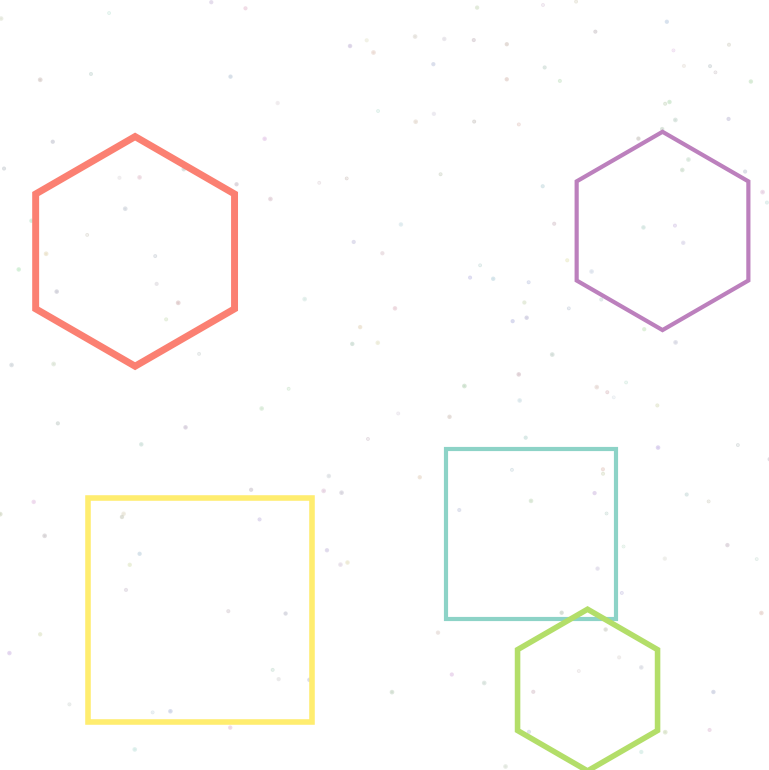[{"shape": "square", "thickness": 1.5, "radius": 0.55, "center": [0.69, 0.306]}, {"shape": "hexagon", "thickness": 2.5, "radius": 0.75, "center": [0.175, 0.674]}, {"shape": "hexagon", "thickness": 2, "radius": 0.52, "center": [0.763, 0.104]}, {"shape": "hexagon", "thickness": 1.5, "radius": 0.64, "center": [0.86, 0.7]}, {"shape": "square", "thickness": 2, "radius": 0.73, "center": [0.26, 0.208]}]